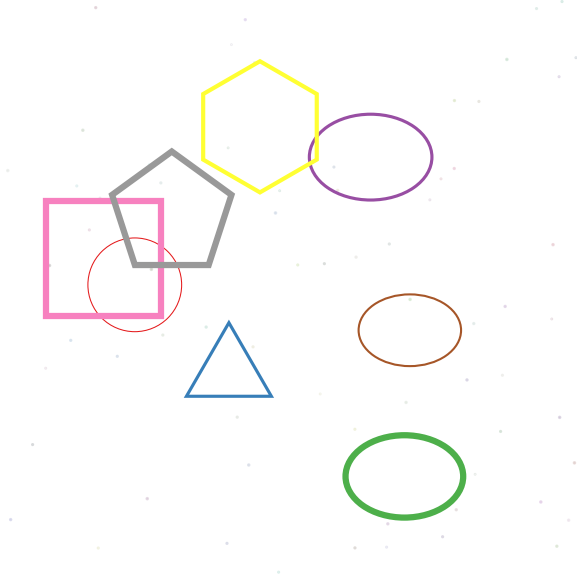[{"shape": "circle", "thickness": 0.5, "radius": 0.41, "center": [0.233, 0.506]}, {"shape": "triangle", "thickness": 1.5, "radius": 0.42, "center": [0.396, 0.355]}, {"shape": "oval", "thickness": 3, "radius": 0.51, "center": [0.7, 0.174]}, {"shape": "oval", "thickness": 1.5, "radius": 0.53, "center": [0.642, 0.727]}, {"shape": "hexagon", "thickness": 2, "radius": 0.57, "center": [0.45, 0.78]}, {"shape": "oval", "thickness": 1, "radius": 0.44, "center": [0.71, 0.427]}, {"shape": "square", "thickness": 3, "radius": 0.5, "center": [0.18, 0.552]}, {"shape": "pentagon", "thickness": 3, "radius": 0.54, "center": [0.297, 0.628]}]